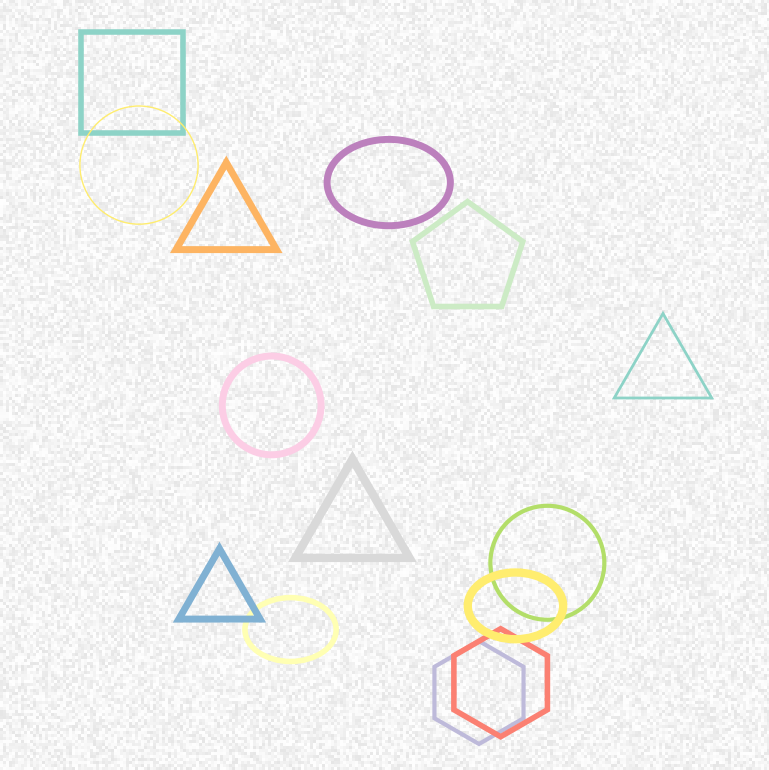[{"shape": "square", "thickness": 2, "radius": 0.33, "center": [0.171, 0.893]}, {"shape": "triangle", "thickness": 1, "radius": 0.37, "center": [0.861, 0.52]}, {"shape": "oval", "thickness": 2, "radius": 0.3, "center": [0.377, 0.182]}, {"shape": "hexagon", "thickness": 1.5, "radius": 0.33, "center": [0.622, 0.101]}, {"shape": "hexagon", "thickness": 2, "radius": 0.35, "center": [0.65, 0.113]}, {"shape": "triangle", "thickness": 2.5, "radius": 0.3, "center": [0.285, 0.226]}, {"shape": "triangle", "thickness": 2.5, "radius": 0.38, "center": [0.294, 0.714]}, {"shape": "circle", "thickness": 1.5, "radius": 0.37, "center": [0.711, 0.269]}, {"shape": "circle", "thickness": 2.5, "radius": 0.32, "center": [0.353, 0.473]}, {"shape": "triangle", "thickness": 3, "radius": 0.43, "center": [0.458, 0.318]}, {"shape": "oval", "thickness": 2.5, "radius": 0.4, "center": [0.505, 0.763]}, {"shape": "pentagon", "thickness": 2, "radius": 0.38, "center": [0.607, 0.663]}, {"shape": "circle", "thickness": 0.5, "radius": 0.38, "center": [0.181, 0.786]}, {"shape": "oval", "thickness": 3, "radius": 0.31, "center": [0.669, 0.213]}]